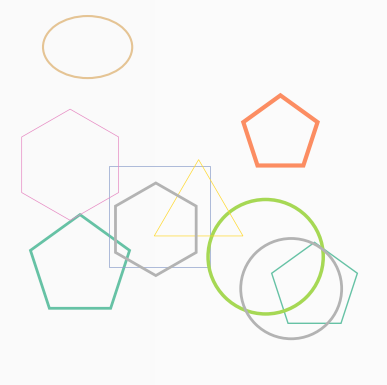[{"shape": "pentagon", "thickness": 1, "radius": 0.58, "center": [0.812, 0.254]}, {"shape": "pentagon", "thickness": 2, "radius": 0.67, "center": [0.206, 0.308]}, {"shape": "pentagon", "thickness": 3, "radius": 0.5, "center": [0.724, 0.652]}, {"shape": "square", "thickness": 0.5, "radius": 0.65, "center": [0.412, 0.437]}, {"shape": "hexagon", "thickness": 0.5, "radius": 0.72, "center": [0.181, 0.572]}, {"shape": "circle", "thickness": 2.5, "radius": 0.74, "center": [0.686, 0.333]}, {"shape": "triangle", "thickness": 0.5, "radius": 0.66, "center": [0.513, 0.453]}, {"shape": "oval", "thickness": 1.5, "radius": 0.58, "center": [0.226, 0.878]}, {"shape": "hexagon", "thickness": 2, "radius": 0.6, "center": [0.402, 0.404]}, {"shape": "circle", "thickness": 2, "radius": 0.65, "center": [0.751, 0.25]}]